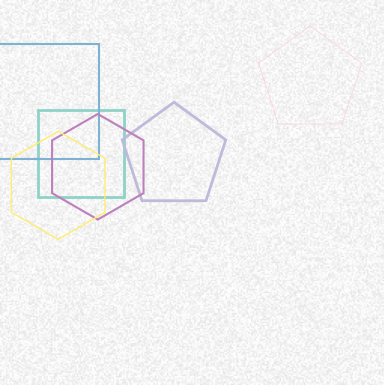[{"shape": "square", "thickness": 2, "radius": 0.56, "center": [0.211, 0.601]}, {"shape": "pentagon", "thickness": 2, "radius": 0.71, "center": [0.452, 0.593]}, {"shape": "square", "thickness": 1.5, "radius": 0.74, "center": [0.108, 0.737]}, {"shape": "pentagon", "thickness": 0.5, "radius": 0.7, "center": [0.806, 0.792]}, {"shape": "hexagon", "thickness": 1.5, "radius": 0.69, "center": [0.254, 0.567]}, {"shape": "hexagon", "thickness": 1, "radius": 0.7, "center": [0.151, 0.519]}]